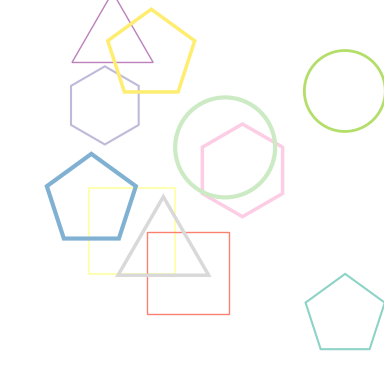[{"shape": "pentagon", "thickness": 1.5, "radius": 0.54, "center": [0.896, 0.181]}, {"shape": "square", "thickness": 1.5, "radius": 0.56, "center": [0.344, 0.4]}, {"shape": "hexagon", "thickness": 1.5, "radius": 0.51, "center": [0.272, 0.726]}, {"shape": "square", "thickness": 1, "radius": 0.53, "center": [0.488, 0.29]}, {"shape": "pentagon", "thickness": 3, "radius": 0.61, "center": [0.237, 0.479]}, {"shape": "circle", "thickness": 2, "radius": 0.53, "center": [0.896, 0.764]}, {"shape": "hexagon", "thickness": 2.5, "radius": 0.6, "center": [0.63, 0.557]}, {"shape": "triangle", "thickness": 2.5, "radius": 0.68, "center": [0.424, 0.353]}, {"shape": "triangle", "thickness": 1, "radius": 0.61, "center": [0.292, 0.899]}, {"shape": "circle", "thickness": 3, "radius": 0.65, "center": [0.585, 0.617]}, {"shape": "pentagon", "thickness": 2.5, "radius": 0.59, "center": [0.393, 0.857]}]